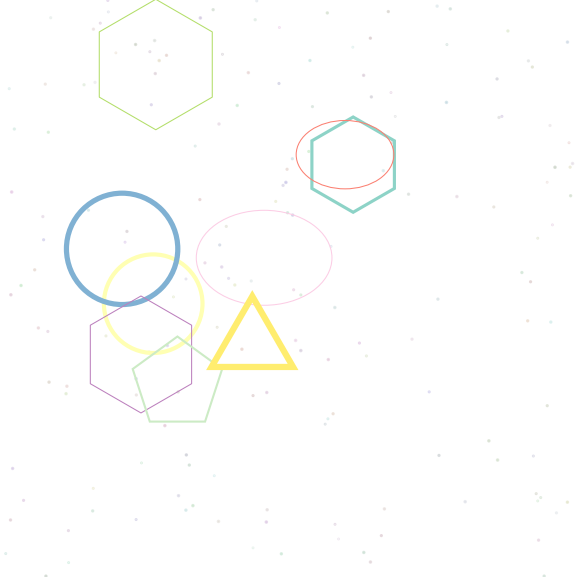[{"shape": "hexagon", "thickness": 1.5, "radius": 0.41, "center": [0.612, 0.714]}, {"shape": "circle", "thickness": 2, "radius": 0.43, "center": [0.265, 0.473]}, {"shape": "oval", "thickness": 0.5, "radius": 0.42, "center": [0.597, 0.731]}, {"shape": "circle", "thickness": 2.5, "radius": 0.48, "center": [0.211, 0.568]}, {"shape": "hexagon", "thickness": 0.5, "radius": 0.56, "center": [0.27, 0.887]}, {"shape": "oval", "thickness": 0.5, "radius": 0.59, "center": [0.457, 0.553]}, {"shape": "hexagon", "thickness": 0.5, "radius": 0.51, "center": [0.244, 0.385]}, {"shape": "pentagon", "thickness": 1, "radius": 0.41, "center": [0.307, 0.335]}, {"shape": "triangle", "thickness": 3, "radius": 0.41, "center": [0.437, 0.404]}]